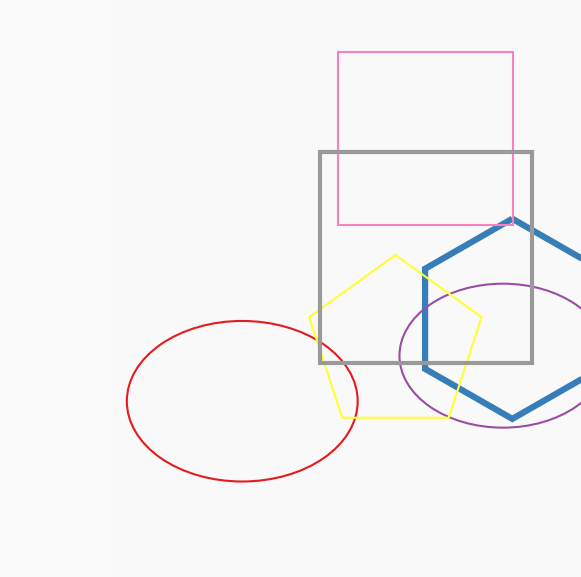[{"shape": "oval", "thickness": 1, "radius": 0.99, "center": [0.417, 0.304]}, {"shape": "hexagon", "thickness": 3, "radius": 0.87, "center": [0.881, 0.447]}, {"shape": "oval", "thickness": 1, "radius": 0.89, "center": [0.865, 0.383]}, {"shape": "pentagon", "thickness": 1, "radius": 0.78, "center": [0.68, 0.402]}, {"shape": "square", "thickness": 1, "radius": 0.75, "center": [0.732, 0.759]}, {"shape": "square", "thickness": 2, "radius": 0.91, "center": [0.733, 0.554]}]